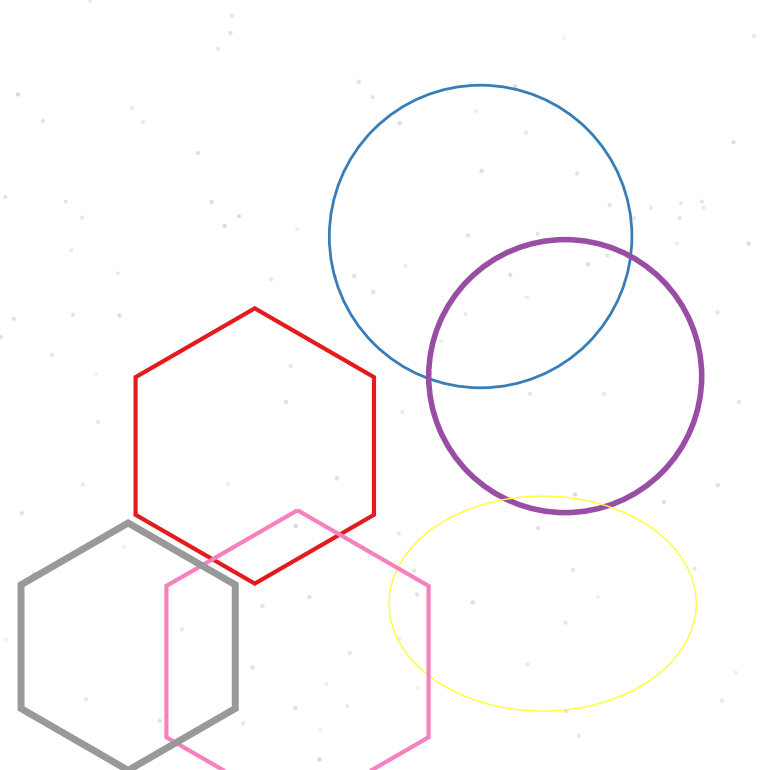[{"shape": "hexagon", "thickness": 1.5, "radius": 0.89, "center": [0.331, 0.421]}, {"shape": "circle", "thickness": 1, "radius": 0.98, "center": [0.624, 0.693]}, {"shape": "circle", "thickness": 2, "radius": 0.89, "center": [0.734, 0.512]}, {"shape": "oval", "thickness": 0.5, "radius": 1.0, "center": [0.705, 0.216]}, {"shape": "hexagon", "thickness": 1.5, "radius": 0.98, "center": [0.386, 0.141]}, {"shape": "hexagon", "thickness": 2.5, "radius": 0.8, "center": [0.166, 0.16]}]